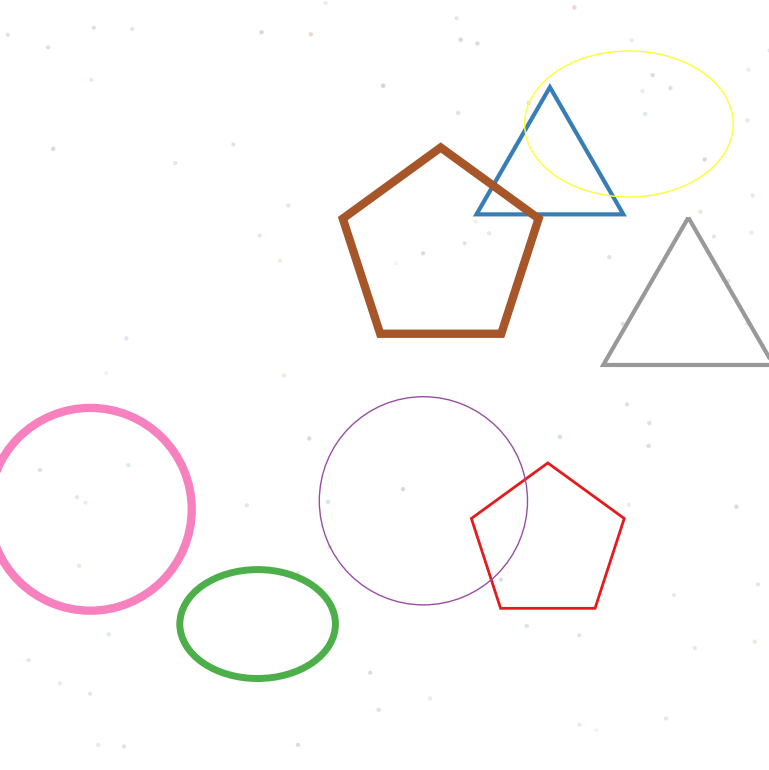[{"shape": "pentagon", "thickness": 1, "radius": 0.52, "center": [0.711, 0.294]}, {"shape": "triangle", "thickness": 1.5, "radius": 0.55, "center": [0.714, 0.777]}, {"shape": "oval", "thickness": 2.5, "radius": 0.51, "center": [0.335, 0.19]}, {"shape": "circle", "thickness": 0.5, "radius": 0.68, "center": [0.55, 0.35]}, {"shape": "oval", "thickness": 0.5, "radius": 0.68, "center": [0.817, 0.839]}, {"shape": "pentagon", "thickness": 3, "radius": 0.67, "center": [0.572, 0.675]}, {"shape": "circle", "thickness": 3, "radius": 0.66, "center": [0.117, 0.339]}, {"shape": "triangle", "thickness": 1.5, "radius": 0.64, "center": [0.894, 0.59]}]